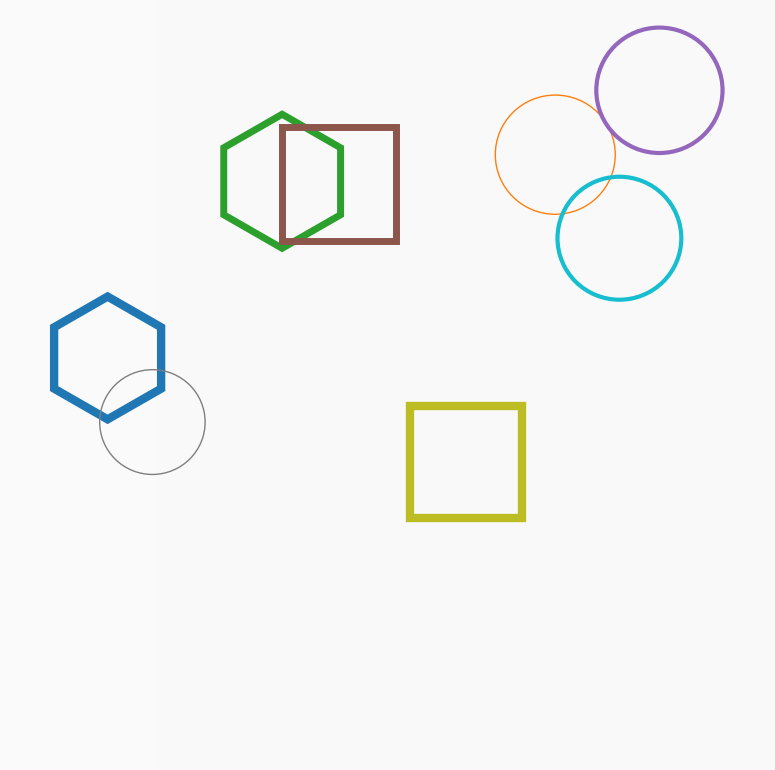[{"shape": "hexagon", "thickness": 3, "radius": 0.4, "center": [0.139, 0.535]}, {"shape": "circle", "thickness": 0.5, "radius": 0.39, "center": [0.716, 0.799]}, {"shape": "hexagon", "thickness": 2.5, "radius": 0.44, "center": [0.364, 0.765]}, {"shape": "circle", "thickness": 1.5, "radius": 0.41, "center": [0.851, 0.883]}, {"shape": "square", "thickness": 2.5, "radius": 0.37, "center": [0.438, 0.761]}, {"shape": "circle", "thickness": 0.5, "radius": 0.34, "center": [0.197, 0.452]}, {"shape": "square", "thickness": 3, "radius": 0.36, "center": [0.601, 0.4]}, {"shape": "circle", "thickness": 1.5, "radius": 0.4, "center": [0.799, 0.691]}]